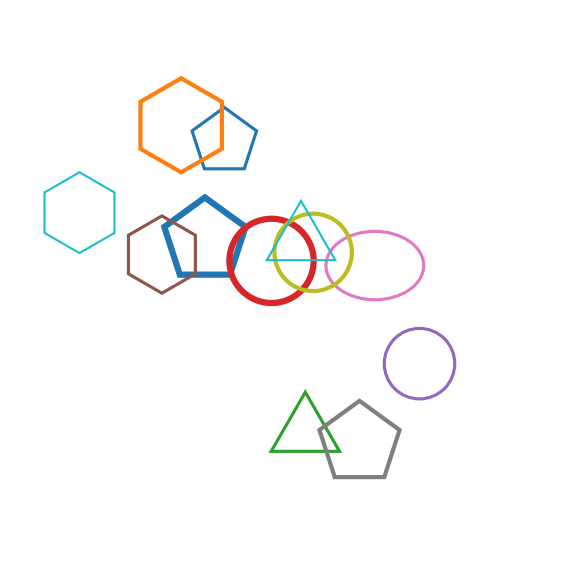[{"shape": "pentagon", "thickness": 3, "radius": 0.37, "center": [0.355, 0.583]}, {"shape": "pentagon", "thickness": 1.5, "radius": 0.29, "center": [0.388, 0.754]}, {"shape": "hexagon", "thickness": 2, "radius": 0.41, "center": [0.314, 0.782]}, {"shape": "triangle", "thickness": 1.5, "radius": 0.34, "center": [0.529, 0.252]}, {"shape": "circle", "thickness": 3, "radius": 0.36, "center": [0.47, 0.547]}, {"shape": "circle", "thickness": 1.5, "radius": 0.31, "center": [0.726, 0.369]}, {"shape": "hexagon", "thickness": 1.5, "radius": 0.33, "center": [0.28, 0.558]}, {"shape": "oval", "thickness": 1.5, "radius": 0.42, "center": [0.649, 0.539]}, {"shape": "pentagon", "thickness": 2, "radius": 0.36, "center": [0.623, 0.232]}, {"shape": "circle", "thickness": 2, "radius": 0.34, "center": [0.542, 0.562]}, {"shape": "triangle", "thickness": 1, "radius": 0.34, "center": [0.521, 0.583]}, {"shape": "hexagon", "thickness": 1, "radius": 0.35, "center": [0.138, 0.631]}]